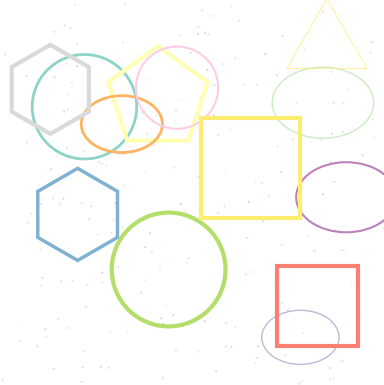[{"shape": "circle", "thickness": 2, "radius": 0.68, "center": [0.219, 0.723]}, {"shape": "pentagon", "thickness": 3, "radius": 0.68, "center": [0.41, 0.745]}, {"shape": "oval", "thickness": 1, "radius": 0.5, "center": [0.78, 0.124]}, {"shape": "square", "thickness": 3, "radius": 0.52, "center": [0.824, 0.206]}, {"shape": "hexagon", "thickness": 2.5, "radius": 0.6, "center": [0.202, 0.443]}, {"shape": "oval", "thickness": 2, "radius": 0.53, "center": [0.316, 0.678]}, {"shape": "circle", "thickness": 3, "radius": 0.74, "center": [0.438, 0.3]}, {"shape": "circle", "thickness": 1.5, "radius": 0.53, "center": [0.46, 0.772]}, {"shape": "hexagon", "thickness": 3, "radius": 0.58, "center": [0.131, 0.768]}, {"shape": "oval", "thickness": 1.5, "radius": 0.65, "center": [0.899, 0.488]}, {"shape": "oval", "thickness": 1, "radius": 0.66, "center": [0.839, 0.733]}, {"shape": "square", "thickness": 3, "radius": 0.65, "center": [0.65, 0.564]}, {"shape": "triangle", "thickness": 0.5, "radius": 0.6, "center": [0.849, 0.883]}]